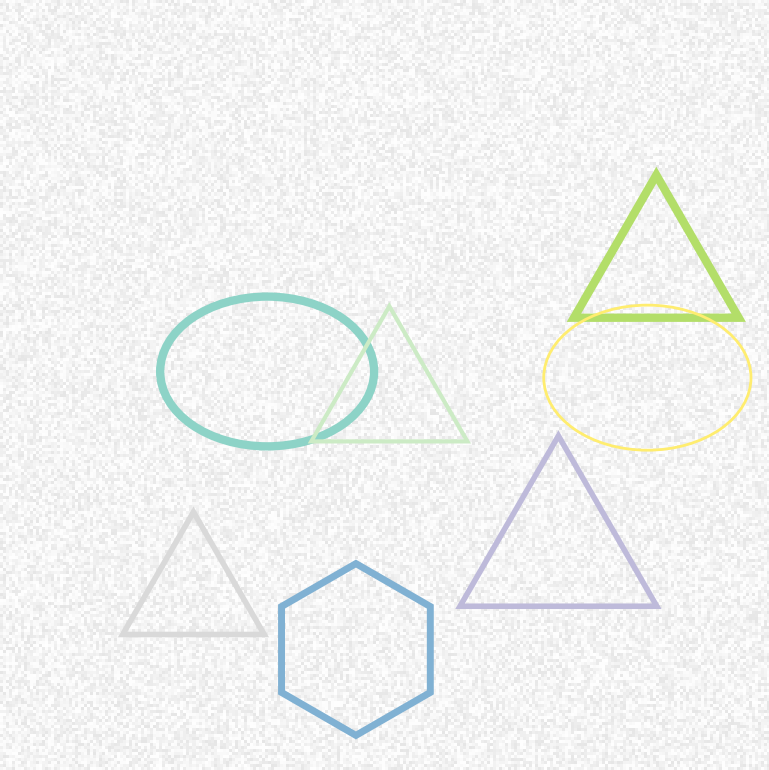[{"shape": "oval", "thickness": 3, "radius": 0.69, "center": [0.347, 0.518]}, {"shape": "triangle", "thickness": 2, "radius": 0.74, "center": [0.725, 0.286]}, {"shape": "hexagon", "thickness": 2.5, "radius": 0.56, "center": [0.462, 0.157]}, {"shape": "triangle", "thickness": 3, "radius": 0.62, "center": [0.852, 0.649]}, {"shape": "triangle", "thickness": 2, "radius": 0.53, "center": [0.251, 0.229]}, {"shape": "triangle", "thickness": 1.5, "radius": 0.59, "center": [0.506, 0.485]}, {"shape": "oval", "thickness": 1, "radius": 0.67, "center": [0.841, 0.51]}]